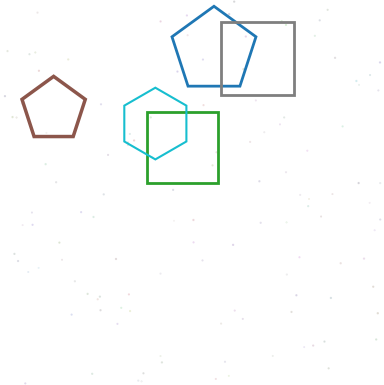[{"shape": "pentagon", "thickness": 2, "radius": 0.57, "center": [0.556, 0.869]}, {"shape": "square", "thickness": 2, "radius": 0.46, "center": [0.474, 0.618]}, {"shape": "pentagon", "thickness": 2.5, "radius": 0.43, "center": [0.139, 0.715]}, {"shape": "square", "thickness": 2, "radius": 0.47, "center": [0.668, 0.848]}, {"shape": "hexagon", "thickness": 1.5, "radius": 0.47, "center": [0.404, 0.679]}]